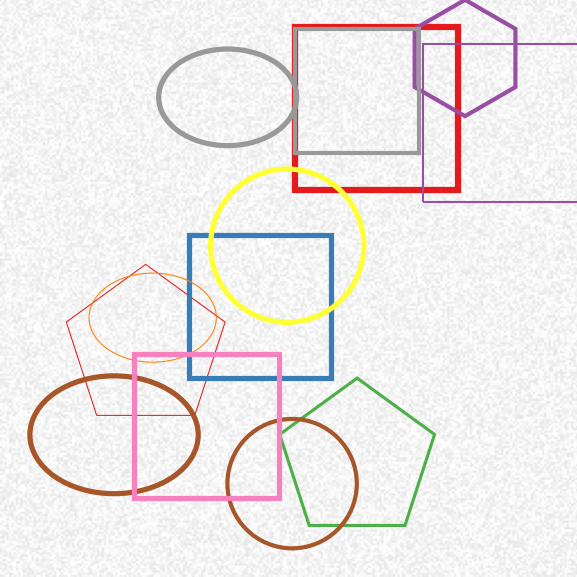[{"shape": "square", "thickness": 3, "radius": 0.7, "center": [0.652, 0.812]}, {"shape": "pentagon", "thickness": 0.5, "radius": 0.72, "center": [0.252, 0.397]}, {"shape": "square", "thickness": 2.5, "radius": 0.62, "center": [0.45, 0.468]}, {"shape": "pentagon", "thickness": 1.5, "radius": 0.71, "center": [0.618, 0.203]}, {"shape": "hexagon", "thickness": 2, "radius": 0.5, "center": [0.805, 0.899]}, {"shape": "square", "thickness": 1, "radius": 0.68, "center": [0.868, 0.786]}, {"shape": "oval", "thickness": 0.5, "radius": 0.55, "center": [0.264, 0.449]}, {"shape": "circle", "thickness": 2.5, "radius": 0.66, "center": [0.497, 0.574]}, {"shape": "circle", "thickness": 2, "radius": 0.56, "center": [0.506, 0.162]}, {"shape": "oval", "thickness": 2.5, "radius": 0.73, "center": [0.198, 0.246]}, {"shape": "square", "thickness": 2.5, "radius": 0.62, "center": [0.357, 0.261]}, {"shape": "oval", "thickness": 2.5, "radius": 0.6, "center": [0.394, 0.831]}, {"shape": "square", "thickness": 2, "radius": 0.54, "center": [0.618, 0.841]}]